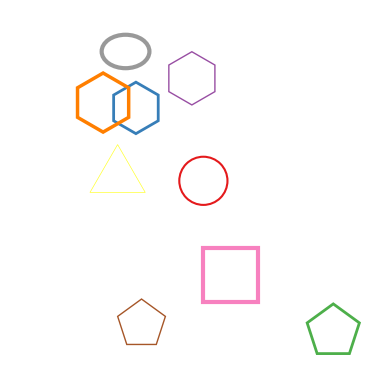[{"shape": "circle", "thickness": 1.5, "radius": 0.31, "center": [0.528, 0.53]}, {"shape": "hexagon", "thickness": 2, "radius": 0.33, "center": [0.353, 0.72]}, {"shape": "pentagon", "thickness": 2, "radius": 0.36, "center": [0.866, 0.139]}, {"shape": "hexagon", "thickness": 1, "radius": 0.35, "center": [0.498, 0.797]}, {"shape": "hexagon", "thickness": 2.5, "radius": 0.38, "center": [0.268, 0.734]}, {"shape": "triangle", "thickness": 0.5, "radius": 0.41, "center": [0.305, 0.542]}, {"shape": "pentagon", "thickness": 1, "radius": 0.33, "center": [0.368, 0.158]}, {"shape": "square", "thickness": 3, "radius": 0.35, "center": [0.598, 0.286]}, {"shape": "oval", "thickness": 3, "radius": 0.31, "center": [0.326, 0.866]}]